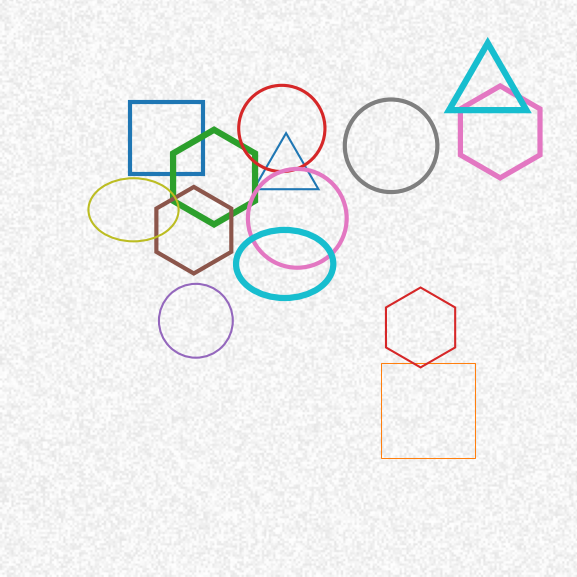[{"shape": "square", "thickness": 2, "radius": 0.31, "center": [0.288, 0.761]}, {"shape": "triangle", "thickness": 1, "radius": 0.32, "center": [0.495, 0.704]}, {"shape": "square", "thickness": 0.5, "radius": 0.41, "center": [0.741, 0.288]}, {"shape": "hexagon", "thickness": 3, "radius": 0.41, "center": [0.371, 0.692]}, {"shape": "circle", "thickness": 1.5, "radius": 0.37, "center": [0.488, 0.777]}, {"shape": "hexagon", "thickness": 1, "radius": 0.35, "center": [0.728, 0.432]}, {"shape": "circle", "thickness": 1, "radius": 0.32, "center": [0.339, 0.444]}, {"shape": "hexagon", "thickness": 2, "radius": 0.37, "center": [0.336, 0.601]}, {"shape": "hexagon", "thickness": 2.5, "radius": 0.4, "center": [0.866, 0.771]}, {"shape": "circle", "thickness": 2, "radius": 0.43, "center": [0.515, 0.621]}, {"shape": "circle", "thickness": 2, "radius": 0.4, "center": [0.677, 0.747]}, {"shape": "oval", "thickness": 1, "radius": 0.39, "center": [0.231, 0.636]}, {"shape": "oval", "thickness": 3, "radius": 0.42, "center": [0.493, 0.542]}, {"shape": "triangle", "thickness": 3, "radius": 0.39, "center": [0.845, 0.847]}]